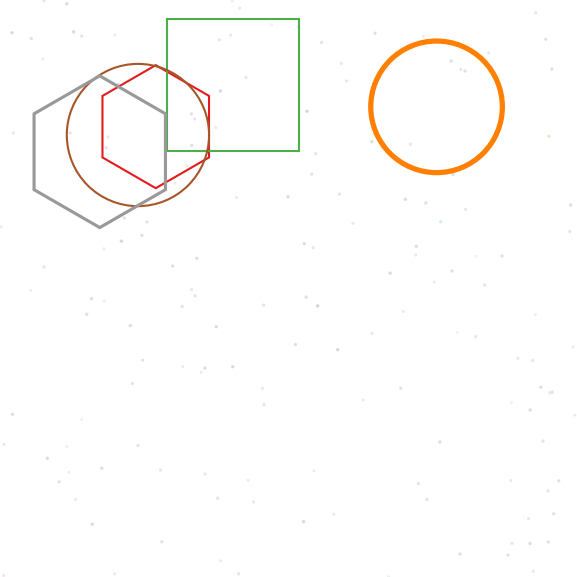[{"shape": "hexagon", "thickness": 1, "radius": 0.53, "center": [0.27, 0.78]}, {"shape": "square", "thickness": 1, "radius": 0.57, "center": [0.403, 0.851]}, {"shape": "circle", "thickness": 2.5, "radius": 0.57, "center": [0.756, 0.814]}, {"shape": "circle", "thickness": 1, "radius": 0.62, "center": [0.239, 0.765]}, {"shape": "hexagon", "thickness": 1.5, "radius": 0.66, "center": [0.173, 0.736]}]